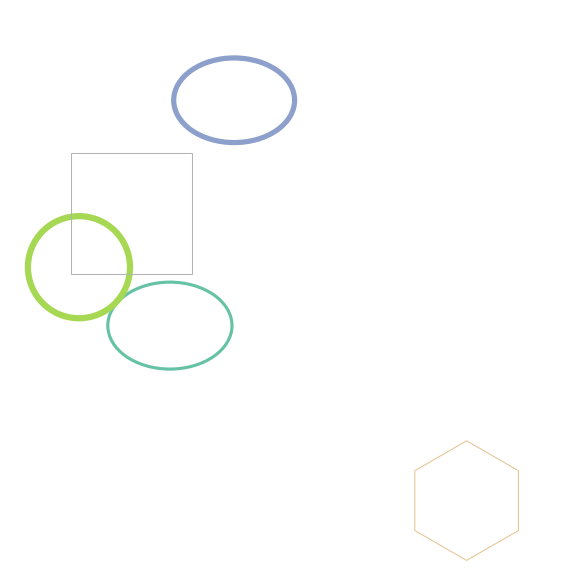[{"shape": "oval", "thickness": 1.5, "radius": 0.54, "center": [0.294, 0.435]}, {"shape": "oval", "thickness": 2.5, "radius": 0.52, "center": [0.405, 0.826]}, {"shape": "circle", "thickness": 3, "radius": 0.44, "center": [0.137, 0.536]}, {"shape": "hexagon", "thickness": 0.5, "radius": 0.52, "center": [0.808, 0.132]}, {"shape": "square", "thickness": 0.5, "radius": 0.52, "center": [0.228, 0.629]}]